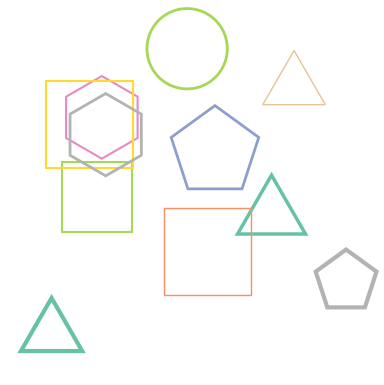[{"shape": "triangle", "thickness": 3, "radius": 0.46, "center": [0.134, 0.134]}, {"shape": "triangle", "thickness": 2.5, "radius": 0.51, "center": [0.705, 0.443]}, {"shape": "square", "thickness": 1, "radius": 0.57, "center": [0.538, 0.347]}, {"shape": "pentagon", "thickness": 2, "radius": 0.6, "center": [0.558, 0.606]}, {"shape": "hexagon", "thickness": 1.5, "radius": 0.54, "center": [0.265, 0.695]}, {"shape": "square", "thickness": 1.5, "radius": 0.45, "center": [0.251, 0.488]}, {"shape": "circle", "thickness": 2, "radius": 0.52, "center": [0.486, 0.873]}, {"shape": "square", "thickness": 1.5, "radius": 0.56, "center": [0.233, 0.677]}, {"shape": "triangle", "thickness": 1, "radius": 0.47, "center": [0.764, 0.775]}, {"shape": "pentagon", "thickness": 3, "radius": 0.42, "center": [0.899, 0.269]}, {"shape": "hexagon", "thickness": 2, "radius": 0.53, "center": [0.275, 0.65]}]